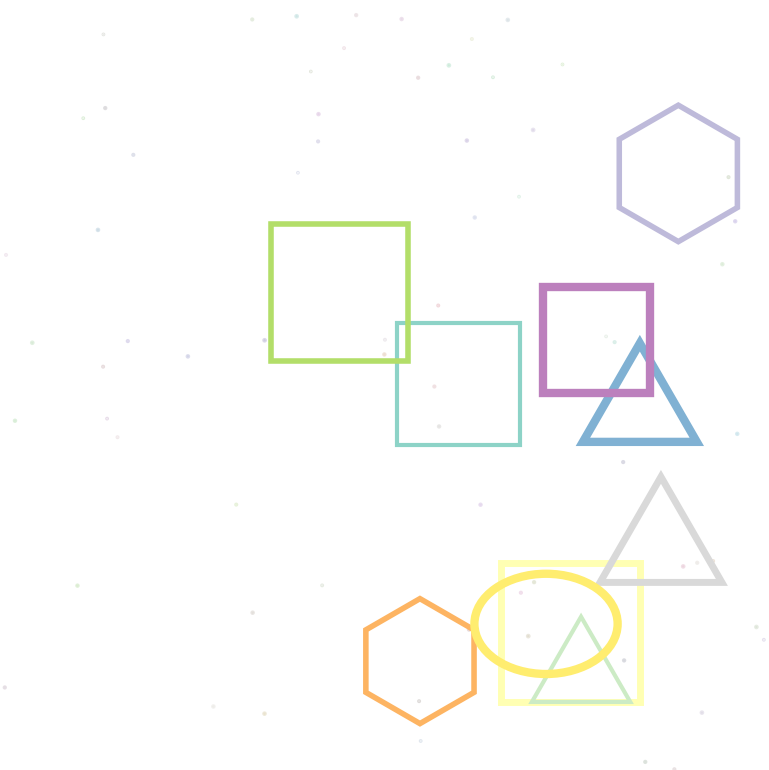[{"shape": "square", "thickness": 1.5, "radius": 0.4, "center": [0.596, 0.501]}, {"shape": "square", "thickness": 2.5, "radius": 0.45, "center": [0.741, 0.179]}, {"shape": "hexagon", "thickness": 2, "radius": 0.44, "center": [0.881, 0.775]}, {"shape": "triangle", "thickness": 3, "radius": 0.43, "center": [0.831, 0.469]}, {"shape": "hexagon", "thickness": 2, "radius": 0.41, "center": [0.545, 0.141]}, {"shape": "square", "thickness": 2, "radius": 0.45, "center": [0.441, 0.62]}, {"shape": "triangle", "thickness": 2.5, "radius": 0.46, "center": [0.858, 0.289]}, {"shape": "square", "thickness": 3, "radius": 0.35, "center": [0.775, 0.559]}, {"shape": "triangle", "thickness": 1.5, "radius": 0.37, "center": [0.755, 0.125]}, {"shape": "oval", "thickness": 3, "radius": 0.46, "center": [0.709, 0.19]}]